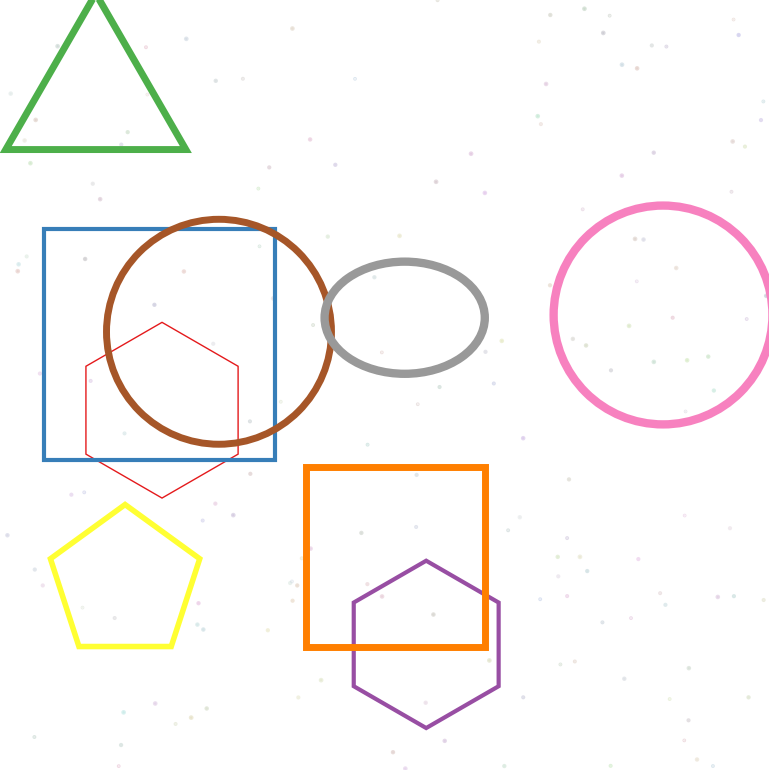[{"shape": "hexagon", "thickness": 0.5, "radius": 0.57, "center": [0.21, 0.467]}, {"shape": "square", "thickness": 1.5, "radius": 0.75, "center": [0.207, 0.553]}, {"shape": "triangle", "thickness": 2.5, "radius": 0.68, "center": [0.124, 0.873]}, {"shape": "hexagon", "thickness": 1.5, "radius": 0.54, "center": [0.553, 0.163]}, {"shape": "square", "thickness": 2.5, "radius": 0.58, "center": [0.514, 0.277]}, {"shape": "pentagon", "thickness": 2, "radius": 0.51, "center": [0.162, 0.243]}, {"shape": "circle", "thickness": 2.5, "radius": 0.73, "center": [0.284, 0.569]}, {"shape": "circle", "thickness": 3, "radius": 0.71, "center": [0.861, 0.591]}, {"shape": "oval", "thickness": 3, "radius": 0.52, "center": [0.526, 0.587]}]